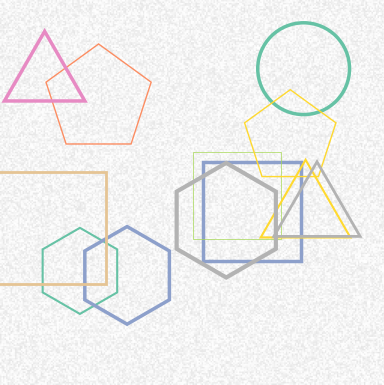[{"shape": "hexagon", "thickness": 1.5, "radius": 0.56, "center": [0.208, 0.296]}, {"shape": "circle", "thickness": 2.5, "radius": 0.6, "center": [0.789, 0.822]}, {"shape": "pentagon", "thickness": 1, "radius": 0.72, "center": [0.256, 0.742]}, {"shape": "hexagon", "thickness": 2.5, "radius": 0.63, "center": [0.33, 0.285]}, {"shape": "square", "thickness": 2.5, "radius": 0.64, "center": [0.654, 0.45]}, {"shape": "triangle", "thickness": 2.5, "radius": 0.6, "center": [0.116, 0.798]}, {"shape": "square", "thickness": 0.5, "radius": 0.57, "center": [0.615, 0.492]}, {"shape": "triangle", "thickness": 1.5, "radius": 0.67, "center": [0.794, 0.45]}, {"shape": "pentagon", "thickness": 1, "radius": 0.62, "center": [0.754, 0.642]}, {"shape": "square", "thickness": 2, "radius": 0.72, "center": [0.13, 0.408]}, {"shape": "hexagon", "thickness": 3, "radius": 0.74, "center": [0.588, 0.428]}, {"shape": "triangle", "thickness": 2, "radius": 0.65, "center": [0.823, 0.451]}]